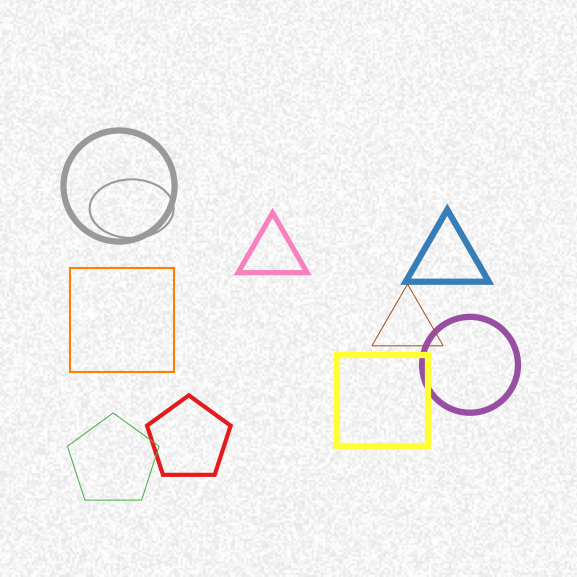[{"shape": "pentagon", "thickness": 2, "radius": 0.38, "center": [0.327, 0.238]}, {"shape": "triangle", "thickness": 3, "radius": 0.42, "center": [0.774, 0.553]}, {"shape": "pentagon", "thickness": 0.5, "radius": 0.42, "center": [0.196, 0.201]}, {"shape": "circle", "thickness": 3, "radius": 0.42, "center": [0.814, 0.367]}, {"shape": "square", "thickness": 1, "radius": 0.45, "center": [0.212, 0.445]}, {"shape": "square", "thickness": 3, "radius": 0.39, "center": [0.662, 0.306]}, {"shape": "triangle", "thickness": 0.5, "radius": 0.36, "center": [0.706, 0.436]}, {"shape": "triangle", "thickness": 2.5, "radius": 0.35, "center": [0.472, 0.562]}, {"shape": "circle", "thickness": 3, "radius": 0.48, "center": [0.206, 0.677]}, {"shape": "oval", "thickness": 1, "radius": 0.36, "center": [0.228, 0.638]}]